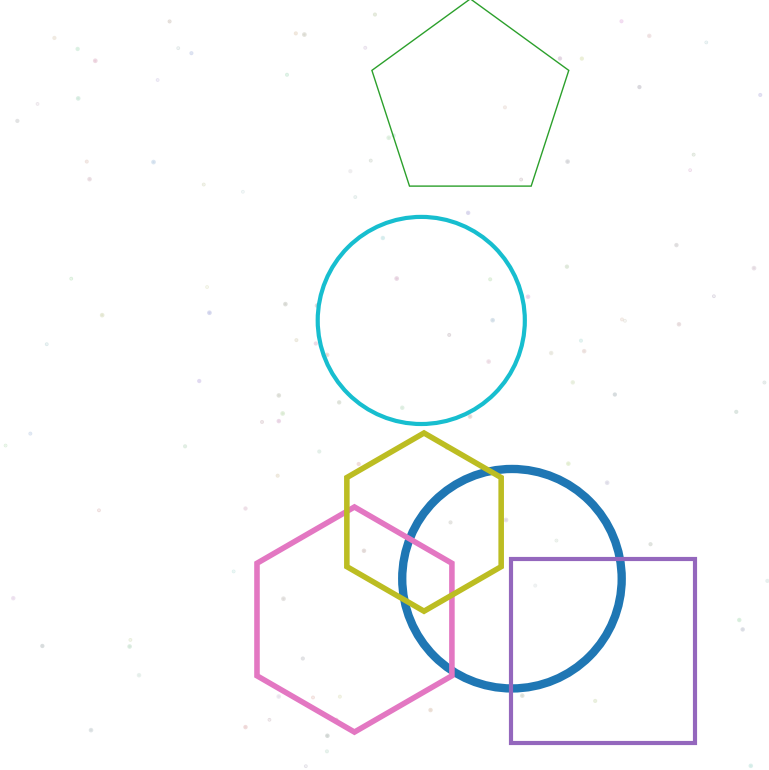[{"shape": "circle", "thickness": 3, "radius": 0.71, "center": [0.665, 0.248]}, {"shape": "pentagon", "thickness": 0.5, "radius": 0.67, "center": [0.611, 0.867]}, {"shape": "square", "thickness": 1.5, "radius": 0.6, "center": [0.783, 0.155]}, {"shape": "hexagon", "thickness": 2, "radius": 0.73, "center": [0.46, 0.195]}, {"shape": "hexagon", "thickness": 2, "radius": 0.58, "center": [0.551, 0.322]}, {"shape": "circle", "thickness": 1.5, "radius": 0.67, "center": [0.547, 0.584]}]